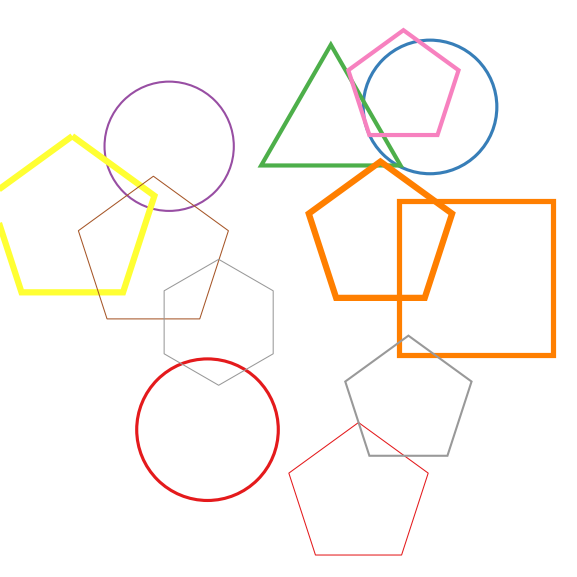[{"shape": "pentagon", "thickness": 0.5, "radius": 0.63, "center": [0.621, 0.141]}, {"shape": "circle", "thickness": 1.5, "radius": 0.61, "center": [0.359, 0.255]}, {"shape": "circle", "thickness": 1.5, "radius": 0.58, "center": [0.745, 0.814]}, {"shape": "triangle", "thickness": 2, "radius": 0.7, "center": [0.573, 0.782]}, {"shape": "circle", "thickness": 1, "radius": 0.56, "center": [0.293, 0.746]}, {"shape": "square", "thickness": 2.5, "radius": 0.67, "center": [0.824, 0.517]}, {"shape": "pentagon", "thickness": 3, "radius": 0.65, "center": [0.659, 0.589]}, {"shape": "pentagon", "thickness": 3, "radius": 0.75, "center": [0.125, 0.614]}, {"shape": "pentagon", "thickness": 0.5, "radius": 0.68, "center": [0.266, 0.557]}, {"shape": "pentagon", "thickness": 2, "radius": 0.5, "center": [0.699, 0.847]}, {"shape": "pentagon", "thickness": 1, "radius": 0.57, "center": [0.707, 0.303]}, {"shape": "hexagon", "thickness": 0.5, "radius": 0.55, "center": [0.379, 0.441]}]